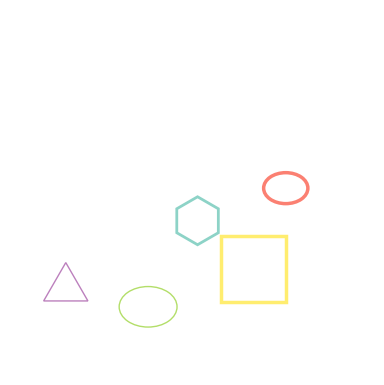[{"shape": "hexagon", "thickness": 2, "radius": 0.31, "center": [0.513, 0.427]}, {"shape": "oval", "thickness": 2.5, "radius": 0.29, "center": [0.742, 0.511]}, {"shape": "oval", "thickness": 1, "radius": 0.38, "center": [0.385, 0.203]}, {"shape": "triangle", "thickness": 1, "radius": 0.33, "center": [0.171, 0.252]}, {"shape": "square", "thickness": 2.5, "radius": 0.43, "center": [0.659, 0.302]}]